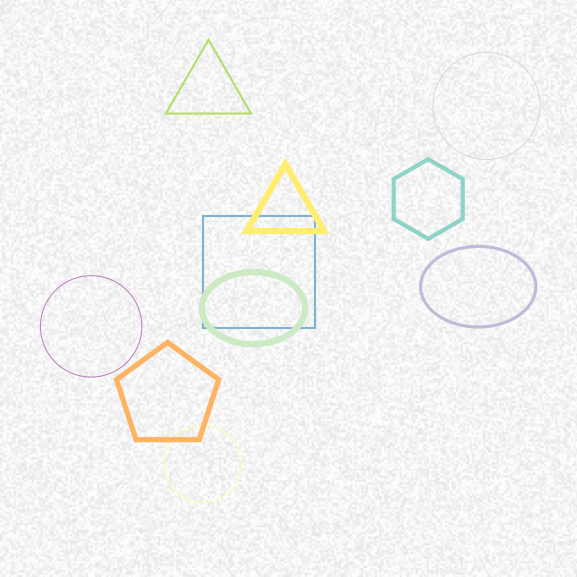[{"shape": "hexagon", "thickness": 2, "radius": 0.35, "center": [0.741, 0.655]}, {"shape": "circle", "thickness": 0.5, "radius": 0.33, "center": [0.351, 0.196]}, {"shape": "oval", "thickness": 1.5, "radius": 0.5, "center": [0.828, 0.503]}, {"shape": "square", "thickness": 1, "radius": 0.48, "center": [0.449, 0.528]}, {"shape": "pentagon", "thickness": 2.5, "radius": 0.47, "center": [0.29, 0.313]}, {"shape": "triangle", "thickness": 1, "radius": 0.43, "center": [0.361, 0.845]}, {"shape": "circle", "thickness": 0.5, "radius": 0.46, "center": [0.842, 0.816]}, {"shape": "circle", "thickness": 0.5, "radius": 0.44, "center": [0.158, 0.434]}, {"shape": "oval", "thickness": 3, "radius": 0.45, "center": [0.439, 0.466]}, {"shape": "triangle", "thickness": 3, "radius": 0.39, "center": [0.494, 0.638]}]